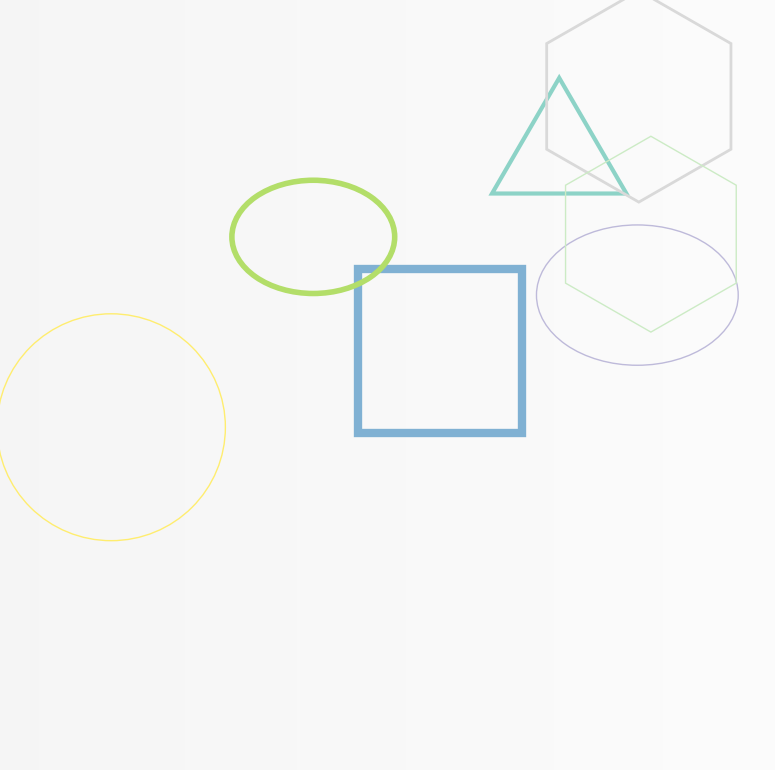[{"shape": "triangle", "thickness": 1.5, "radius": 0.5, "center": [0.722, 0.799]}, {"shape": "oval", "thickness": 0.5, "radius": 0.65, "center": [0.822, 0.617]}, {"shape": "square", "thickness": 3, "radius": 0.53, "center": [0.567, 0.544]}, {"shape": "oval", "thickness": 2, "radius": 0.53, "center": [0.404, 0.692]}, {"shape": "hexagon", "thickness": 1, "radius": 0.69, "center": [0.824, 0.875]}, {"shape": "hexagon", "thickness": 0.5, "radius": 0.64, "center": [0.84, 0.696]}, {"shape": "circle", "thickness": 0.5, "radius": 0.74, "center": [0.143, 0.445]}]